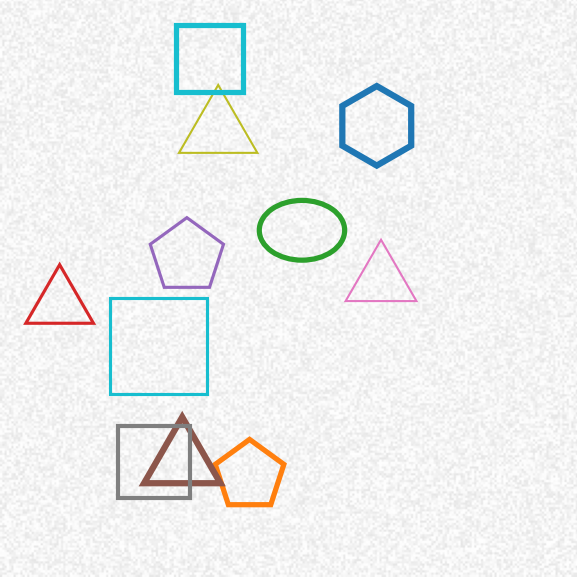[{"shape": "hexagon", "thickness": 3, "radius": 0.34, "center": [0.652, 0.781]}, {"shape": "pentagon", "thickness": 2.5, "radius": 0.31, "center": [0.432, 0.176]}, {"shape": "oval", "thickness": 2.5, "radius": 0.37, "center": [0.523, 0.6]}, {"shape": "triangle", "thickness": 1.5, "radius": 0.34, "center": [0.103, 0.473]}, {"shape": "pentagon", "thickness": 1.5, "radius": 0.33, "center": [0.324, 0.556]}, {"shape": "triangle", "thickness": 3, "radius": 0.38, "center": [0.316, 0.201]}, {"shape": "triangle", "thickness": 1, "radius": 0.35, "center": [0.66, 0.513]}, {"shape": "square", "thickness": 2, "radius": 0.31, "center": [0.267, 0.199]}, {"shape": "triangle", "thickness": 1, "radius": 0.39, "center": [0.378, 0.774]}, {"shape": "square", "thickness": 1.5, "radius": 0.42, "center": [0.274, 0.4]}, {"shape": "square", "thickness": 2.5, "radius": 0.29, "center": [0.363, 0.897]}]